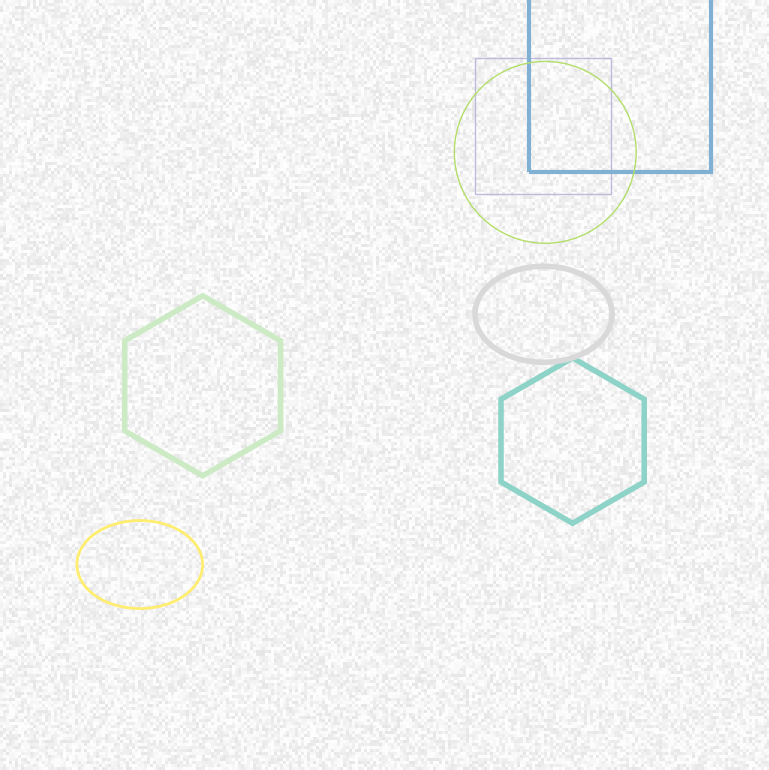[{"shape": "hexagon", "thickness": 2, "radius": 0.54, "center": [0.744, 0.428]}, {"shape": "square", "thickness": 0.5, "radius": 0.44, "center": [0.705, 0.836]}, {"shape": "square", "thickness": 1.5, "radius": 0.59, "center": [0.805, 0.895]}, {"shape": "circle", "thickness": 0.5, "radius": 0.59, "center": [0.708, 0.802]}, {"shape": "oval", "thickness": 2, "radius": 0.45, "center": [0.706, 0.592]}, {"shape": "hexagon", "thickness": 2, "radius": 0.58, "center": [0.263, 0.499]}, {"shape": "oval", "thickness": 1, "radius": 0.41, "center": [0.182, 0.267]}]